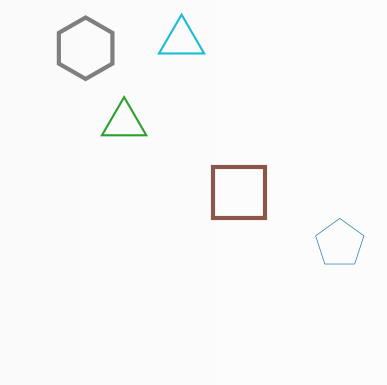[{"shape": "pentagon", "thickness": 0.5, "radius": 0.33, "center": [0.877, 0.367]}, {"shape": "triangle", "thickness": 1.5, "radius": 0.33, "center": [0.32, 0.682]}, {"shape": "square", "thickness": 3, "radius": 0.33, "center": [0.616, 0.5]}, {"shape": "hexagon", "thickness": 3, "radius": 0.4, "center": [0.221, 0.875]}, {"shape": "triangle", "thickness": 1.5, "radius": 0.34, "center": [0.469, 0.895]}]